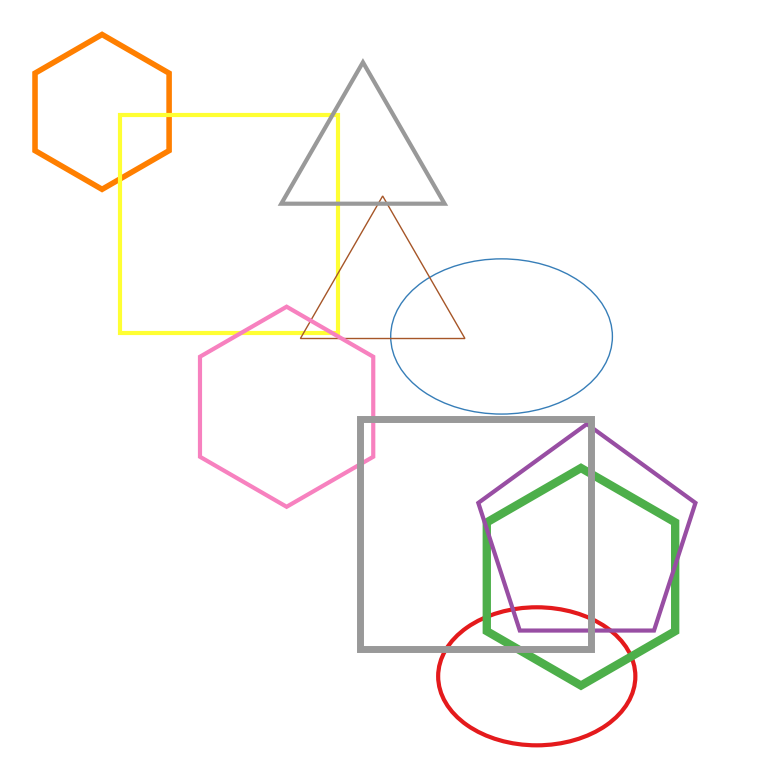[{"shape": "oval", "thickness": 1.5, "radius": 0.64, "center": [0.697, 0.122]}, {"shape": "oval", "thickness": 0.5, "radius": 0.72, "center": [0.651, 0.563]}, {"shape": "hexagon", "thickness": 3, "radius": 0.71, "center": [0.755, 0.251]}, {"shape": "pentagon", "thickness": 1.5, "radius": 0.74, "center": [0.762, 0.301]}, {"shape": "hexagon", "thickness": 2, "radius": 0.5, "center": [0.133, 0.855]}, {"shape": "square", "thickness": 1.5, "radius": 0.71, "center": [0.298, 0.709]}, {"shape": "triangle", "thickness": 0.5, "radius": 0.62, "center": [0.497, 0.622]}, {"shape": "hexagon", "thickness": 1.5, "radius": 0.65, "center": [0.372, 0.472]}, {"shape": "triangle", "thickness": 1.5, "radius": 0.61, "center": [0.471, 0.797]}, {"shape": "square", "thickness": 2.5, "radius": 0.75, "center": [0.617, 0.306]}]